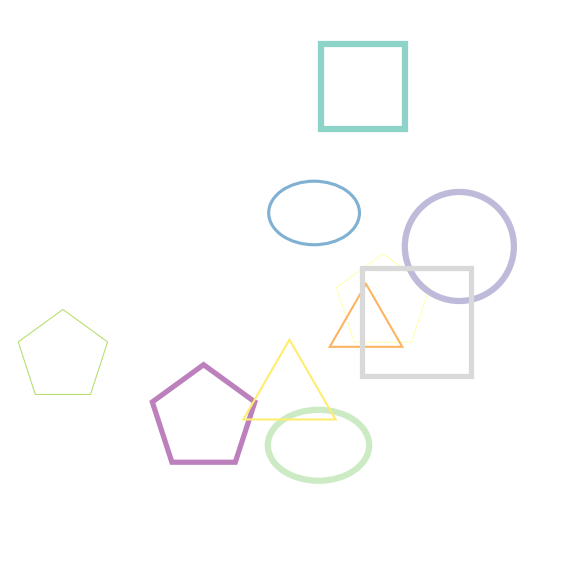[{"shape": "square", "thickness": 3, "radius": 0.37, "center": [0.629, 0.849]}, {"shape": "pentagon", "thickness": 0.5, "radius": 0.42, "center": [0.663, 0.475]}, {"shape": "circle", "thickness": 3, "radius": 0.47, "center": [0.795, 0.572]}, {"shape": "oval", "thickness": 1.5, "radius": 0.39, "center": [0.544, 0.63]}, {"shape": "triangle", "thickness": 1, "radius": 0.36, "center": [0.634, 0.435]}, {"shape": "pentagon", "thickness": 0.5, "radius": 0.41, "center": [0.109, 0.382]}, {"shape": "square", "thickness": 2.5, "radius": 0.47, "center": [0.721, 0.441]}, {"shape": "pentagon", "thickness": 2.5, "radius": 0.47, "center": [0.353, 0.274]}, {"shape": "oval", "thickness": 3, "radius": 0.44, "center": [0.552, 0.228]}, {"shape": "triangle", "thickness": 1, "radius": 0.46, "center": [0.501, 0.319]}]